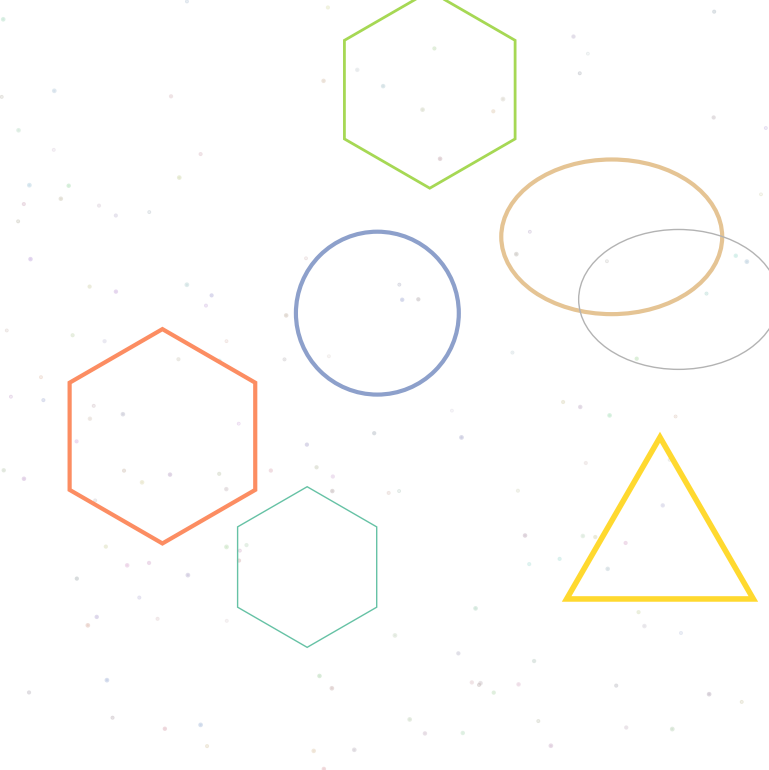[{"shape": "hexagon", "thickness": 0.5, "radius": 0.52, "center": [0.399, 0.264]}, {"shape": "hexagon", "thickness": 1.5, "radius": 0.7, "center": [0.211, 0.433]}, {"shape": "circle", "thickness": 1.5, "radius": 0.53, "center": [0.49, 0.593]}, {"shape": "hexagon", "thickness": 1, "radius": 0.64, "center": [0.558, 0.884]}, {"shape": "triangle", "thickness": 2, "radius": 0.7, "center": [0.857, 0.292]}, {"shape": "oval", "thickness": 1.5, "radius": 0.72, "center": [0.794, 0.692]}, {"shape": "oval", "thickness": 0.5, "radius": 0.65, "center": [0.881, 0.611]}]